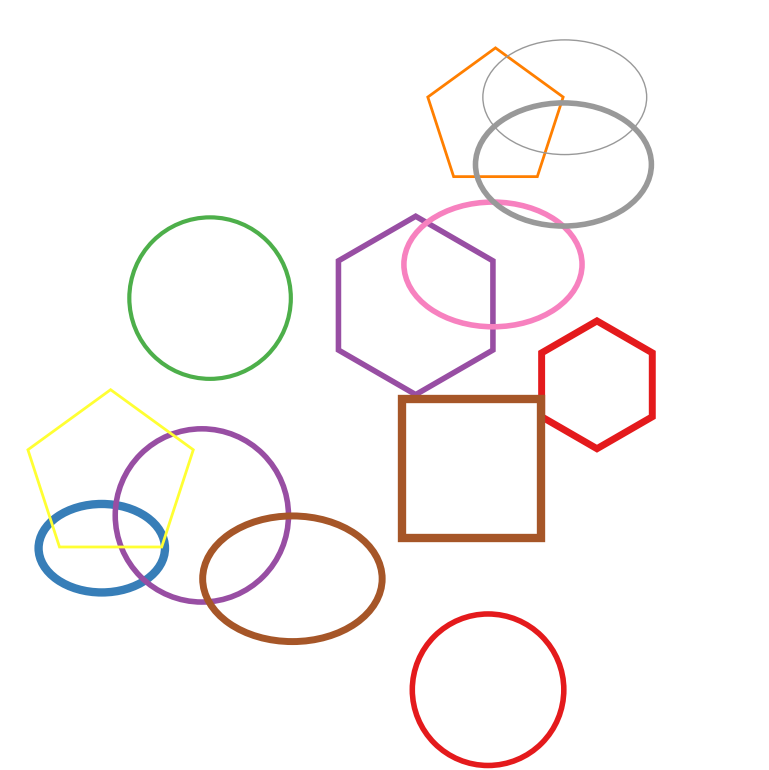[{"shape": "hexagon", "thickness": 2.5, "radius": 0.41, "center": [0.775, 0.5]}, {"shape": "circle", "thickness": 2, "radius": 0.49, "center": [0.634, 0.104]}, {"shape": "oval", "thickness": 3, "radius": 0.41, "center": [0.132, 0.288]}, {"shape": "circle", "thickness": 1.5, "radius": 0.52, "center": [0.273, 0.613]}, {"shape": "circle", "thickness": 2, "radius": 0.56, "center": [0.262, 0.331]}, {"shape": "hexagon", "thickness": 2, "radius": 0.58, "center": [0.54, 0.603]}, {"shape": "pentagon", "thickness": 1, "radius": 0.46, "center": [0.643, 0.845]}, {"shape": "pentagon", "thickness": 1, "radius": 0.56, "center": [0.144, 0.381]}, {"shape": "square", "thickness": 3, "radius": 0.45, "center": [0.612, 0.392]}, {"shape": "oval", "thickness": 2.5, "radius": 0.58, "center": [0.38, 0.248]}, {"shape": "oval", "thickness": 2, "radius": 0.58, "center": [0.64, 0.657]}, {"shape": "oval", "thickness": 0.5, "radius": 0.53, "center": [0.733, 0.874]}, {"shape": "oval", "thickness": 2, "radius": 0.57, "center": [0.732, 0.786]}]